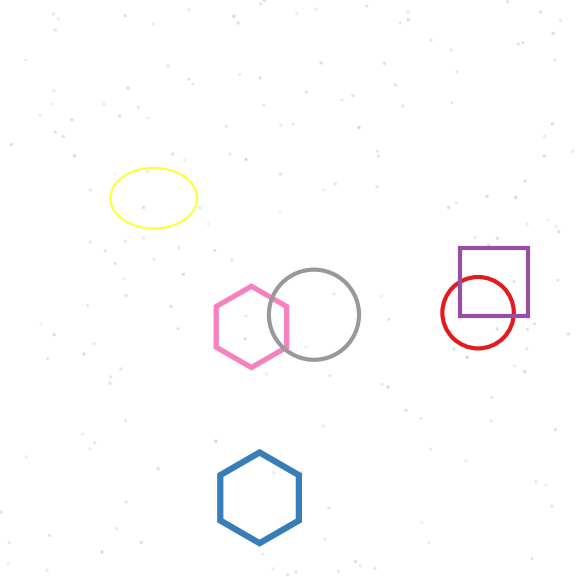[{"shape": "circle", "thickness": 2, "radius": 0.31, "center": [0.828, 0.458]}, {"shape": "hexagon", "thickness": 3, "radius": 0.39, "center": [0.449, 0.137]}, {"shape": "square", "thickness": 2, "radius": 0.3, "center": [0.856, 0.511]}, {"shape": "oval", "thickness": 1, "radius": 0.38, "center": [0.266, 0.656]}, {"shape": "hexagon", "thickness": 2.5, "radius": 0.35, "center": [0.435, 0.433]}, {"shape": "circle", "thickness": 2, "radius": 0.39, "center": [0.544, 0.454]}]